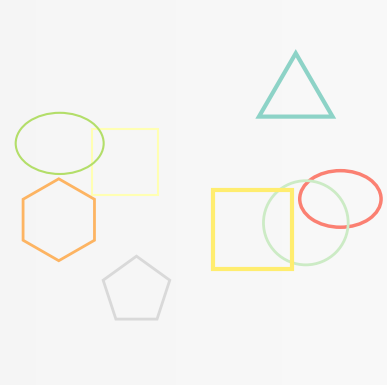[{"shape": "triangle", "thickness": 3, "radius": 0.55, "center": [0.763, 0.752]}, {"shape": "square", "thickness": 1.5, "radius": 0.42, "center": [0.323, 0.579]}, {"shape": "oval", "thickness": 2.5, "radius": 0.52, "center": [0.878, 0.483]}, {"shape": "hexagon", "thickness": 2, "radius": 0.53, "center": [0.152, 0.429]}, {"shape": "oval", "thickness": 1.5, "radius": 0.57, "center": [0.154, 0.628]}, {"shape": "pentagon", "thickness": 2, "radius": 0.45, "center": [0.352, 0.244]}, {"shape": "circle", "thickness": 2, "radius": 0.55, "center": [0.789, 0.421]}, {"shape": "square", "thickness": 3, "radius": 0.51, "center": [0.652, 0.404]}]